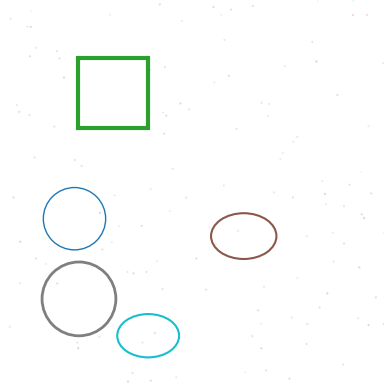[{"shape": "circle", "thickness": 1, "radius": 0.4, "center": [0.193, 0.432]}, {"shape": "square", "thickness": 3, "radius": 0.46, "center": [0.294, 0.759]}, {"shape": "oval", "thickness": 1.5, "radius": 0.42, "center": [0.633, 0.387]}, {"shape": "circle", "thickness": 2, "radius": 0.48, "center": [0.205, 0.224]}, {"shape": "oval", "thickness": 1.5, "radius": 0.4, "center": [0.385, 0.128]}]